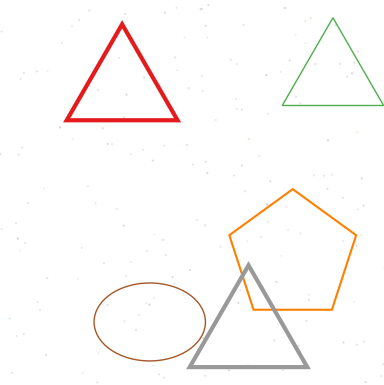[{"shape": "triangle", "thickness": 3, "radius": 0.83, "center": [0.317, 0.771]}, {"shape": "triangle", "thickness": 1, "radius": 0.76, "center": [0.865, 0.802]}, {"shape": "pentagon", "thickness": 1.5, "radius": 0.87, "center": [0.76, 0.336]}, {"shape": "oval", "thickness": 1, "radius": 0.72, "center": [0.389, 0.164]}, {"shape": "triangle", "thickness": 3, "radius": 0.88, "center": [0.645, 0.135]}]